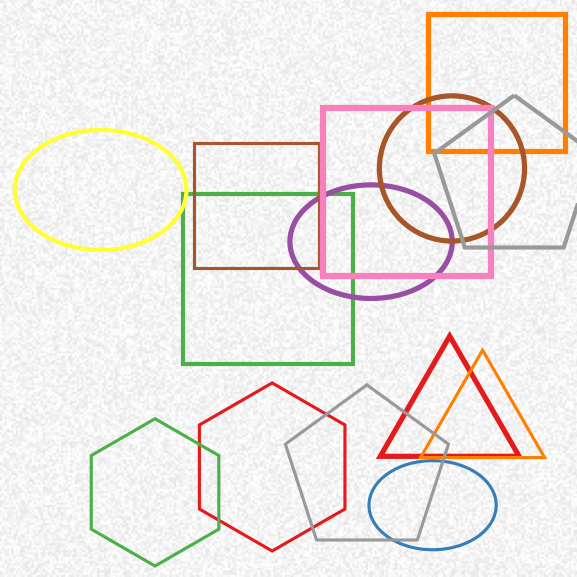[{"shape": "hexagon", "thickness": 1.5, "radius": 0.73, "center": [0.471, 0.191]}, {"shape": "triangle", "thickness": 2.5, "radius": 0.69, "center": [0.779, 0.278]}, {"shape": "oval", "thickness": 1.5, "radius": 0.55, "center": [0.749, 0.124]}, {"shape": "square", "thickness": 2, "radius": 0.73, "center": [0.464, 0.516]}, {"shape": "hexagon", "thickness": 1.5, "radius": 0.64, "center": [0.268, 0.147]}, {"shape": "oval", "thickness": 2.5, "radius": 0.7, "center": [0.643, 0.581]}, {"shape": "triangle", "thickness": 1.5, "radius": 0.62, "center": [0.836, 0.269]}, {"shape": "square", "thickness": 2.5, "radius": 0.59, "center": [0.86, 0.857]}, {"shape": "oval", "thickness": 2, "radius": 0.74, "center": [0.174, 0.67]}, {"shape": "circle", "thickness": 2.5, "radius": 0.63, "center": [0.783, 0.707]}, {"shape": "square", "thickness": 1.5, "radius": 0.54, "center": [0.444, 0.643]}, {"shape": "square", "thickness": 3, "radius": 0.73, "center": [0.705, 0.666]}, {"shape": "pentagon", "thickness": 2, "radius": 0.73, "center": [0.891, 0.688]}, {"shape": "pentagon", "thickness": 1.5, "radius": 0.74, "center": [0.635, 0.184]}]